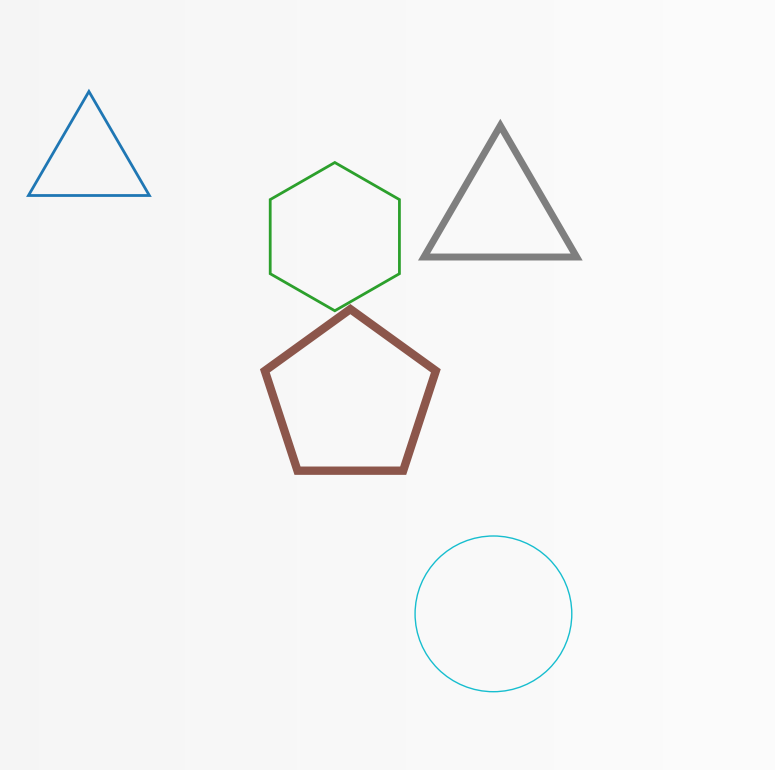[{"shape": "triangle", "thickness": 1, "radius": 0.45, "center": [0.115, 0.791]}, {"shape": "hexagon", "thickness": 1, "radius": 0.48, "center": [0.432, 0.693]}, {"shape": "pentagon", "thickness": 3, "radius": 0.58, "center": [0.452, 0.483]}, {"shape": "triangle", "thickness": 2.5, "radius": 0.57, "center": [0.646, 0.723]}, {"shape": "circle", "thickness": 0.5, "radius": 0.51, "center": [0.637, 0.203]}]